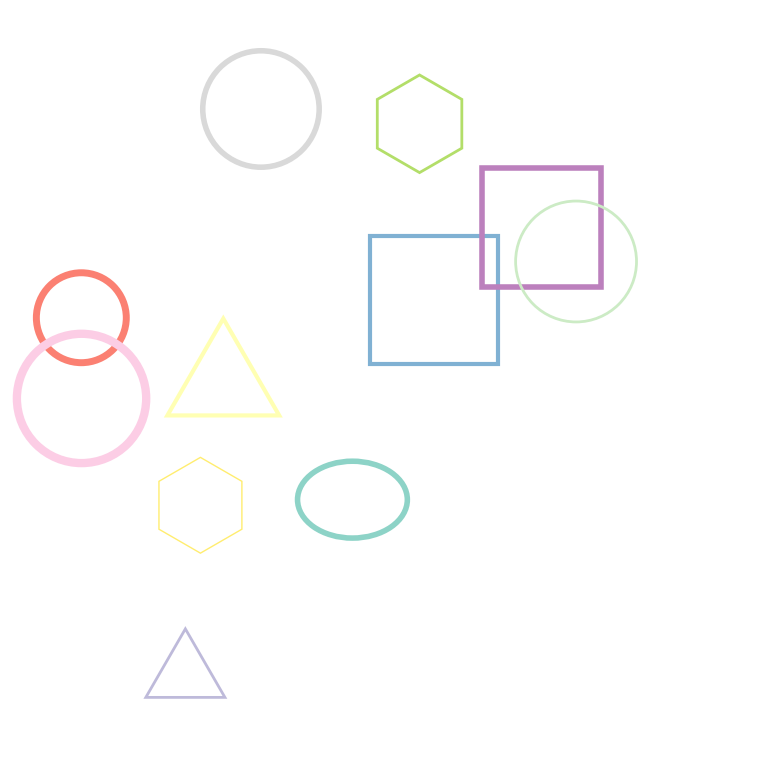[{"shape": "oval", "thickness": 2, "radius": 0.36, "center": [0.458, 0.351]}, {"shape": "triangle", "thickness": 1.5, "radius": 0.42, "center": [0.29, 0.502]}, {"shape": "triangle", "thickness": 1, "radius": 0.3, "center": [0.241, 0.124]}, {"shape": "circle", "thickness": 2.5, "radius": 0.29, "center": [0.106, 0.587]}, {"shape": "square", "thickness": 1.5, "radius": 0.41, "center": [0.563, 0.61]}, {"shape": "hexagon", "thickness": 1, "radius": 0.32, "center": [0.545, 0.839]}, {"shape": "circle", "thickness": 3, "radius": 0.42, "center": [0.106, 0.483]}, {"shape": "circle", "thickness": 2, "radius": 0.38, "center": [0.339, 0.858]}, {"shape": "square", "thickness": 2, "radius": 0.39, "center": [0.703, 0.705]}, {"shape": "circle", "thickness": 1, "radius": 0.39, "center": [0.748, 0.66]}, {"shape": "hexagon", "thickness": 0.5, "radius": 0.31, "center": [0.26, 0.344]}]